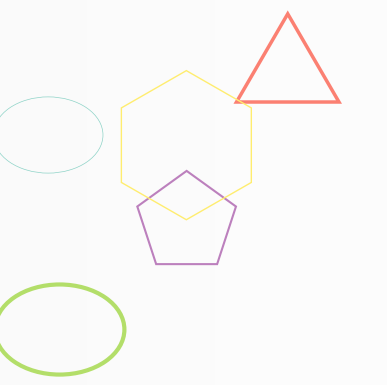[{"shape": "oval", "thickness": 0.5, "radius": 0.71, "center": [0.124, 0.649]}, {"shape": "triangle", "thickness": 2.5, "radius": 0.76, "center": [0.743, 0.811]}, {"shape": "oval", "thickness": 3, "radius": 0.84, "center": [0.154, 0.144]}, {"shape": "pentagon", "thickness": 1.5, "radius": 0.67, "center": [0.482, 0.422]}, {"shape": "hexagon", "thickness": 1, "radius": 0.97, "center": [0.481, 0.623]}]